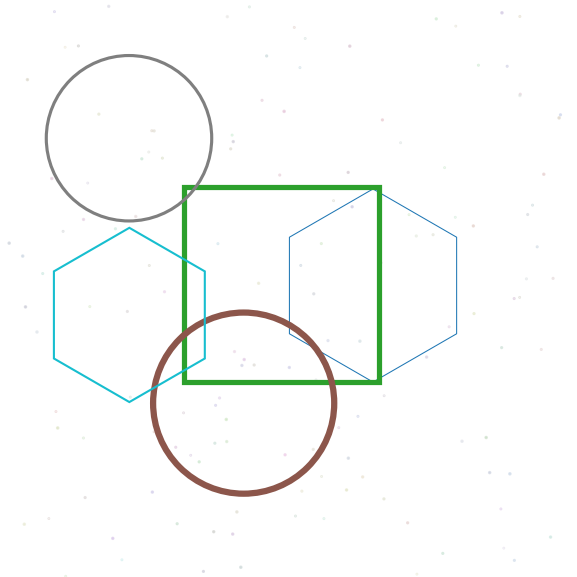[{"shape": "hexagon", "thickness": 0.5, "radius": 0.84, "center": [0.646, 0.505]}, {"shape": "square", "thickness": 2.5, "radius": 0.84, "center": [0.488, 0.506]}, {"shape": "circle", "thickness": 3, "radius": 0.78, "center": [0.422, 0.301]}, {"shape": "circle", "thickness": 1.5, "radius": 0.72, "center": [0.223, 0.76]}, {"shape": "hexagon", "thickness": 1, "radius": 0.75, "center": [0.224, 0.454]}]